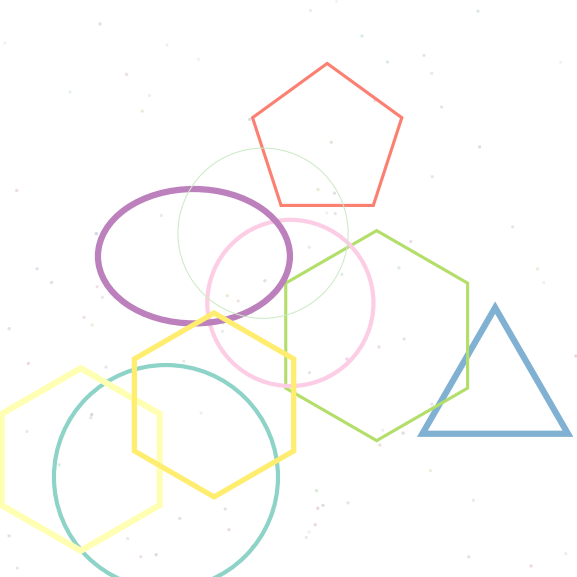[{"shape": "circle", "thickness": 2, "radius": 0.97, "center": [0.287, 0.173]}, {"shape": "hexagon", "thickness": 3, "radius": 0.79, "center": [0.14, 0.203]}, {"shape": "pentagon", "thickness": 1.5, "radius": 0.68, "center": [0.567, 0.753]}, {"shape": "triangle", "thickness": 3, "radius": 0.73, "center": [0.857, 0.321]}, {"shape": "hexagon", "thickness": 1.5, "radius": 0.91, "center": [0.652, 0.418]}, {"shape": "circle", "thickness": 2, "radius": 0.72, "center": [0.503, 0.475]}, {"shape": "oval", "thickness": 3, "radius": 0.83, "center": [0.336, 0.555]}, {"shape": "circle", "thickness": 0.5, "radius": 0.74, "center": [0.455, 0.595]}, {"shape": "hexagon", "thickness": 2.5, "radius": 0.8, "center": [0.371, 0.298]}]